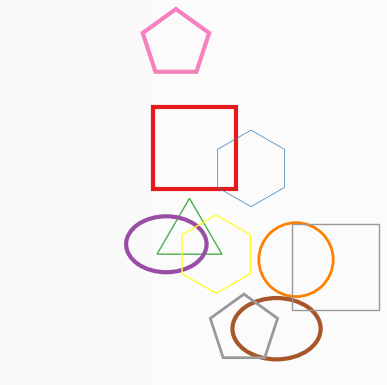[{"shape": "square", "thickness": 3, "radius": 0.53, "center": [0.501, 0.616]}, {"shape": "hexagon", "thickness": 0.5, "radius": 0.5, "center": [0.648, 0.563]}, {"shape": "triangle", "thickness": 1, "radius": 0.48, "center": [0.489, 0.388]}, {"shape": "oval", "thickness": 3, "radius": 0.52, "center": [0.429, 0.366]}, {"shape": "circle", "thickness": 2, "radius": 0.48, "center": [0.764, 0.326]}, {"shape": "hexagon", "thickness": 1, "radius": 0.51, "center": [0.558, 0.34]}, {"shape": "oval", "thickness": 3, "radius": 0.57, "center": [0.714, 0.146]}, {"shape": "pentagon", "thickness": 3, "radius": 0.45, "center": [0.454, 0.886]}, {"shape": "square", "thickness": 1, "radius": 0.56, "center": [0.866, 0.306]}, {"shape": "pentagon", "thickness": 2, "radius": 0.46, "center": [0.629, 0.145]}]